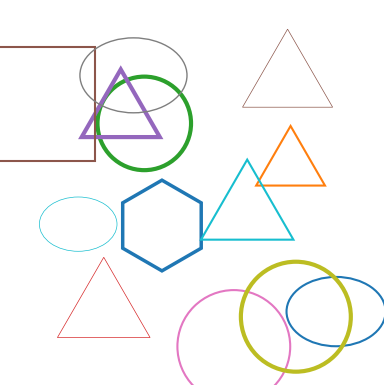[{"shape": "oval", "thickness": 1.5, "radius": 0.64, "center": [0.873, 0.191]}, {"shape": "hexagon", "thickness": 2.5, "radius": 0.59, "center": [0.421, 0.414]}, {"shape": "triangle", "thickness": 1.5, "radius": 0.52, "center": [0.755, 0.57]}, {"shape": "circle", "thickness": 3, "radius": 0.61, "center": [0.375, 0.68]}, {"shape": "triangle", "thickness": 0.5, "radius": 0.69, "center": [0.269, 0.193]}, {"shape": "triangle", "thickness": 3, "radius": 0.59, "center": [0.314, 0.703]}, {"shape": "triangle", "thickness": 0.5, "radius": 0.68, "center": [0.747, 0.789]}, {"shape": "square", "thickness": 1.5, "radius": 0.74, "center": [0.1, 0.73]}, {"shape": "circle", "thickness": 1.5, "radius": 0.73, "center": [0.607, 0.1]}, {"shape": "oval", "thickness": 1, "radius": 0.7, "center": [0.347, 0.804]}, {"shape": "circle", "thickness": 3, "radius": 0.71, "center": [0.768, 0.177]}, {"shape": "triangle", "thickness": 1.5, "radius": 0.69, "center": [0.642, 0.447]}, {"shape": "oval", "thickness": 0.5, "radius": 0.5, "center": [0.203, 0.418]}]